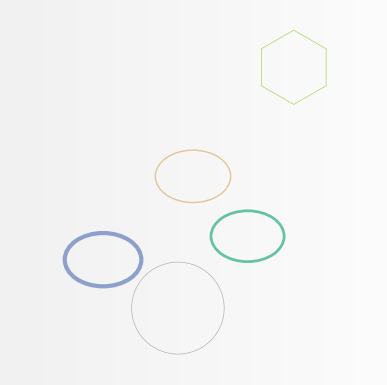[{"shape": "oval", "thickness": 2, "radius": 0.47, "center": [0.639, 0.386]}, {"shape": "oval", "thickness": 3, "radius": 0.49, "center": [0.266, 0.326]}, {"shape": "hexagon", "thickness": 0.5, "radius": 0.48, "center": [0.758, 0.825]}, {"shape": "oval", "thickness": 1, "radius": 0.49, "center": [0.498, 0.542]}, {"shape": "circle", "thickness": 0.5, "radius": 0.6, "center": [0.459, 0.2]}]